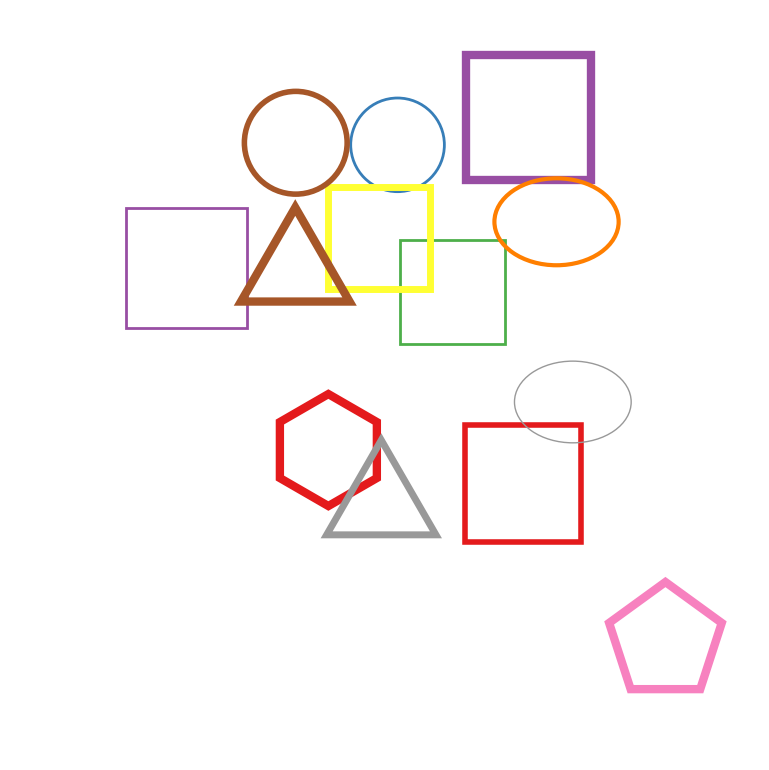[{"shape": "square", "thickness": 2, "radius": 0.38, "center": [0.679, 0.372]}, {"shape": "hexagon", "thickness": 3, "radius": 0.36, "center": [0.426, 0.416]}, {"shape": "circle", "thickness": 1, "radius": 0.3, "center": [0.516, 0.812]}, {"shape": "square", "thickness": 1, "radius": 0.34, "center": [0.588, 0.621]}, {"shape": "square", "thickness": 1, "radius": 0.39, "center": [0.242, 0.652]}, {"shape": "square", "thickness": 3, "radius": 0.41, "center": [0.687, 0.848]}, {"shape": "oval", "thickness": 1.5, "radius": 0.4, "center": [0.723, 0.712]}, {"shape": "square", "thickness": 2.5, "radius": 0.33, "center": [0.492, 0.691]}, {"shape": "triangle", "thickness": 3, "radius": 0.41, "center": [0.383, 0.649]}, {"shape": "circle", "thickness": 2, "radius": 0.33, "center": [0.384, 0.815]}, {"shape": "pentagon", "thickness": 3, "radius": 0.38, "center": [0.864, 0.167]}, {"shape": "triangle", "thickness": 2.5, "radius": 0.41, "center": [0.495, 0.346]}, {"shape": "oval", "thickness": 0.5, "radius": 0.38, "center": [0.744, 0.478]}]